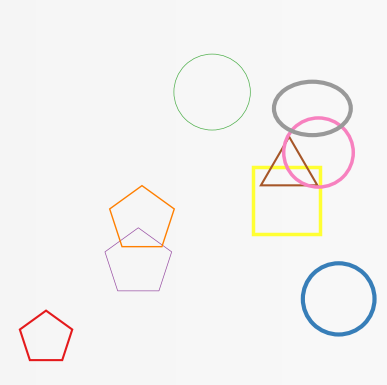[{"shape": "pentagon", "thickness": 1.5, "radius": 0.36, "center": [0.119, 0.122]}, {"shape": "circle", "thickness": 3, "radius": 0.46, "center": [0.874, 0.224]}, {"shape": "circle", "thickness": 0.5, "radius": 0.49, "center": [0.547, 0.761]}, {"shape": "pentagon", "thickness": 0.5, "radius": 0.45, "center": [0.357, 0.318]}, {"shape": "pentagon", "thickness": 1, "radius": 0.44, "center": [0.366, 0.43]}, {"shape": "square", "thickness": 2.5, "radius": 0.43, "center": [0.739, 0.479]}, {"shape": "triangle", "thickness": 1.5, "radius": 0.42, "center": [0.746, 0.561]}, {"shape": "circle", "thickness": 2.5, "radius": 0.45, "center": [0.822, 0.604]}, {"shape": "oval", "thickness": 3, "radius": 0.5, "center": [0.806, 0.718]}]